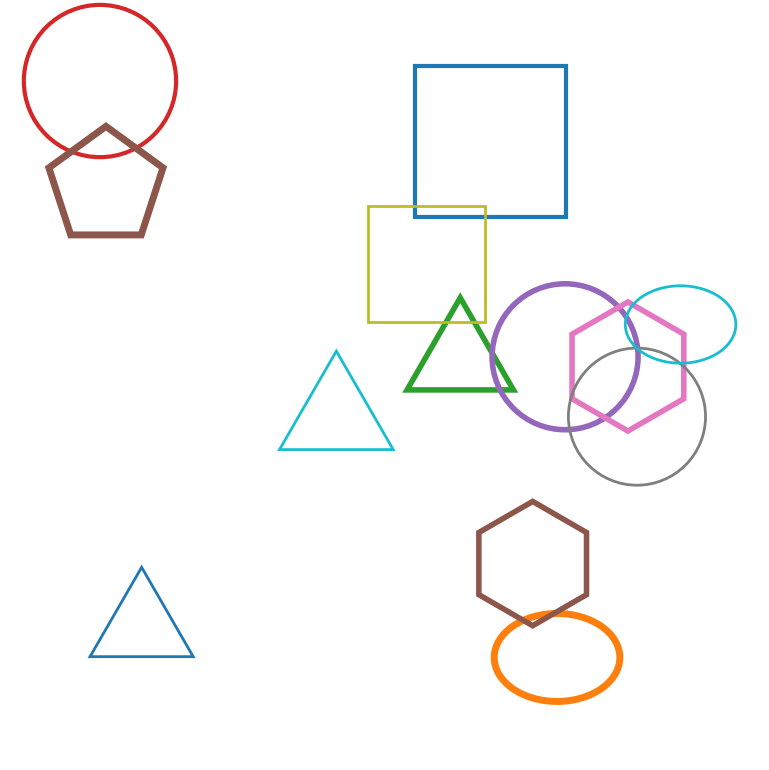[{"shape": "triangle", "thickness": 1, "radius": 0.39, "center": [0.184, 0.186]}, {"shape": "square", "thickness": 1.5, "radius": 0.49, "center": [0.637, 0.816]}, {"shape": "oval", "thickness": 2.5, "radius": 0.41, "center": [0.723, 0.146]}, {"shape": "triangle", "thickness": 2, "radius": 0.4, "center": [0.598, 0.534]}, {"shape": "circle", "thickness": 1.5, "radius": 0.49, "center": [0.13, 0.895]}, {"shape": "circle", "thickness": 2, "radius": 0.47, "center": [0.734, 0.537]}, {"shape": "hexagon", "thickness": 2, "radius": 0.4, "center": [0.692, 0.268]}, {"shape": "pentagon", "thickness": 2.5, "radius": 0.39, "center": [0.138, 0.758]}, {"shape": "hexagon", "thickness": 2, "radius": 0.42, "center": [0.815, 0.524]}, {"shape": "circle", "thickness": 1, "radius": 0.45, "center": [0.827, 0.459]}, {"shape": "square", "thickness": 1, "radius": 0.38, "center": [0.554, 0.657]}, {"shape": "oval", "thickness": 1, "radius": 0.36, "center": [0.884, 0.579]}, {"shape": "triangle", "thickness": 1, "radius": 0.43, "center": [0.437, 0.459]}]